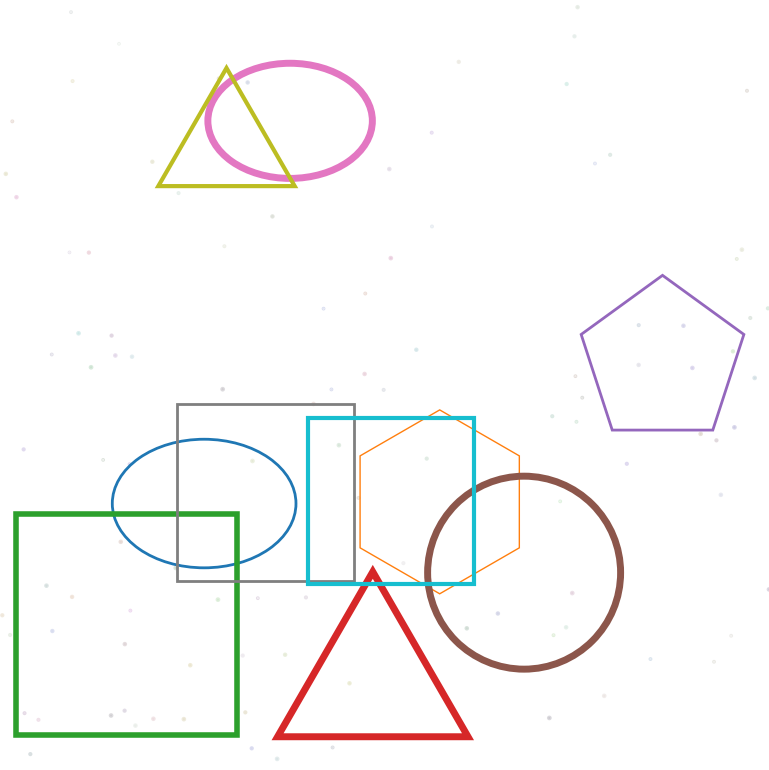[{"shape": "oval", "thickness": 1, "radius": 0.6, "center": [0.265, 0.346]}, {"shape": "hexagon", "thickness": 0.5, "radius": 0.6, "center": [0.571, 0.348]}, {"shape": "square", "thickness": 2, "radius": 0.72, "center": [0.164, 0.189]}, {"shape": "triangle", "thickness": 2.5, "radius": 0.71, "center": [0.484, 0.115]}, {"shape": "pentagon", "thickness": 1, "radius": 0.56, "center": [0.86, 0.531]}, {"shape": "circle", "thickness": 2.5, "radius": 0.63, "center": [0.681, 0.256]}, {"shape": "oval", "thickness": 2.5, "radius": 0.53, "center": [0.377, 0.843]}, {"shape": "square", "thickness": 1, "radius": 0.57, "center": [0.345, 0.361]}, {"shape": "triangle", "thickness": 1.5, "radius": 0.51, "center": [0.294, 0.809]}, {"shape": "square", "thickness": 1.5, "radius": 0.54, "center": [0.507, 0.349]}]